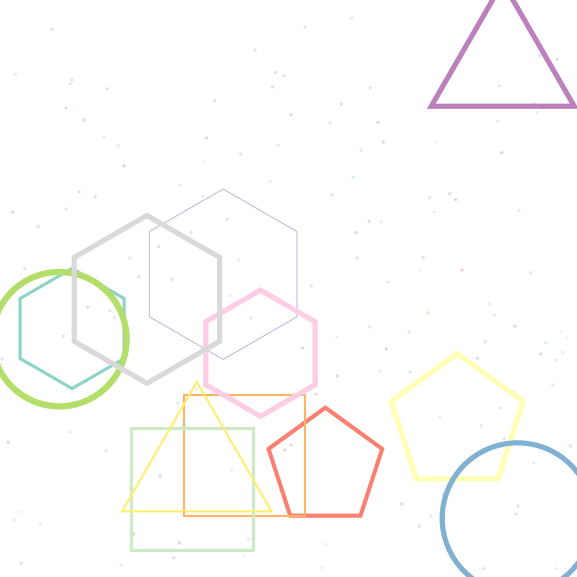[{"shape": "hexagon", "thickness": 1.5, "radius": 0.52, "center": [0.125, 0.43]}, {"shape": "pentagon", "thickness": 2.5, "radius": 0.6, "center": [0.792, 0.267]}, {"shape": "hexagon", "thickness": 0.5, "radius": 0.74, "center": [0.386, 0.524]}, {"shape": "pentagon", "thickness": 2, "radius": 0.52, "center": [0.563, 0.19]}, {"shape": "circle", "thickness": 2.5, "radius": 0.65, "center": [0.896, 0.102]}, {"shape": "square", "thickness": 1, "radius": 0.52, "center": [0.424, 0.21]}, {"shape": "circle", "thickness": 3, "radius": 0.58, "center": [0.103, 0.412]}, {"shape": "hexagon", "thickness": 2.5, "radius": 0.55, "center": [0.451, 0.388]}, {"shape": "hexagon", "thickness": 2.5, "radius": 0.73, "center": [0.254, 0.481]}, {"shape": "triangle", "thickness": 2.5, "radius": 0.71, "center": [0.871, 0.887]}, {"shape": "square", "thickness": 1.5, "radius": 0.53, "center": [0.333, 0.153]}, {"shape": "triangle", "thickness": 1, "radius": 0.75, "center": [0.341, 0.188]}]